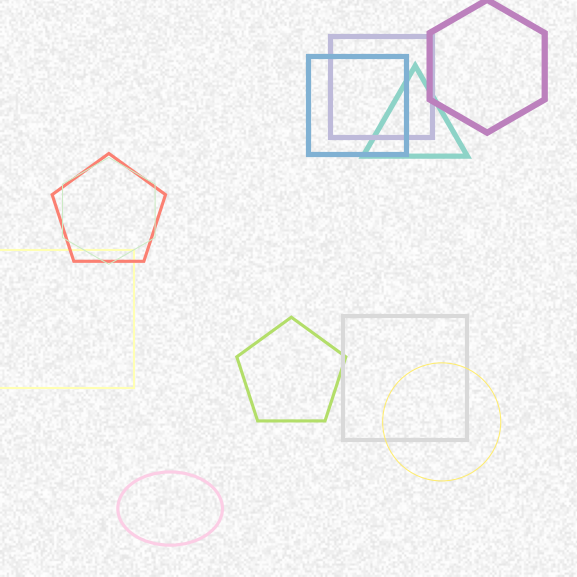[{"shape": "triangle", "thickness": 2.5, "radius": 0.52, "center": [0.719, 0.781]}, {"shape": "square", "thickness": 1, "radius": 0.6, "center": [0.114, 0.446]}, {"shape": "square", "thickness": 2.5, "radius": 0.44, "center": [0.66, 0.849]}, {"shape": "pentagon", "thickness": 1.5, "radius": 0.52, "center": [0.188, 0.63]}, {"shape": "square", "thickness": 2.5, "radius": 0.42, "center": [0.618, 0.818]}, {"shape": "pentagon", "thickness": 1.5, "radius": 0.5, "center": [0.504, 0.351]}, {"shape": "oval", "thickness": 1.5, "radius": 0.45, "center": [0.295, 0.119]}, {"shape": "square", "thickness": 2, "radius": 0.54, "center": [0.701, 0.345]}, {"shape": "hexagon", "thickness": 3, "radius": 0.58, "center": [0.844, 0.884]}, {"shape": "hexagon", "thickness": 0.5, "radius": 0.46, "center": [0.188, 0.634]}, {"shape": "circle", "thickness": 0.5, "radius": 0.51, "center": [0.765, 0.269]}]